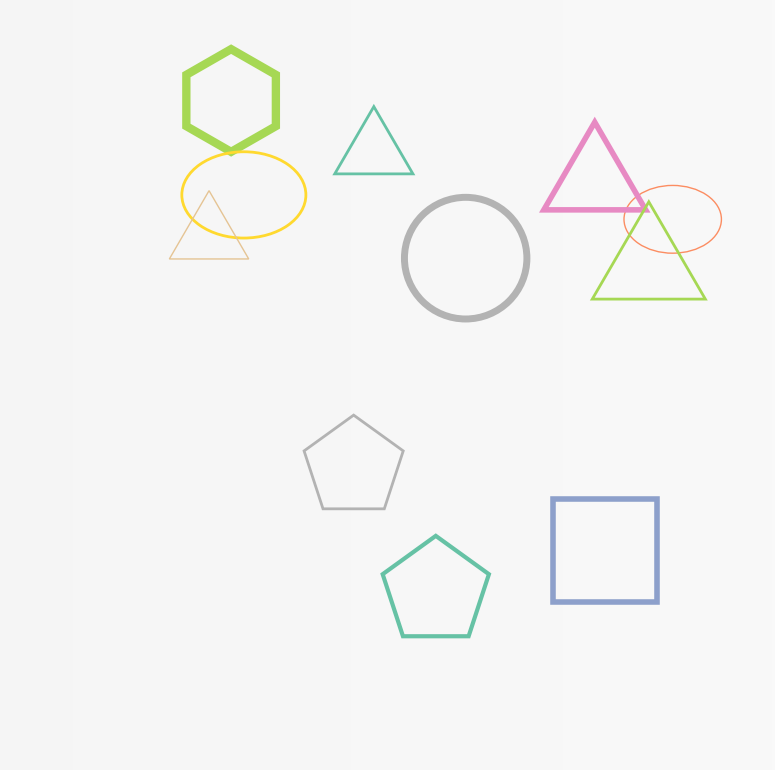[{"shape": "triangle", "thickness": 1, "radius": 0.29, "center": [0.482, 0.803]}, {"shape": "pentagon", "thickness": 1.5, "radius": 0.36, "center": [0.562, 0.232]}, {"shape": "oval", "thickness": 0.5, "radius": 0.31, "center": [0.868, 0.715]}, {"shape": "square", "thickness": 2, "radius": 0.34, "center": [0.781, 0.285]}, {"shape": "triangle", "thickness": 2, "radius": 0.38, "center": [0.767, 0.765]}, {"shape": "hexagon", "thickness": 3, "radius": 0.33, "center": [0.298, 0.869]}, {"shape": "triangle", "thickness": 1, "radius": 0.42, "center": [0.837, 0.654]}, {"shape": "oval", "thickness": 1, "radius": 0.4, "center": [0.315, 0.747]}, {"shape": "triangle", "thickness": 0.5, "radius": 0.3, "center": [0.27, 0.693]}, {"shape": "pentagon", "thickness": 1, "radius": 0.34, "center": [0.456, 0.394]}, {"shape": "circle", "thickness": 2.5, "radius": 0.4, "center": [0.601, 0.665]}]